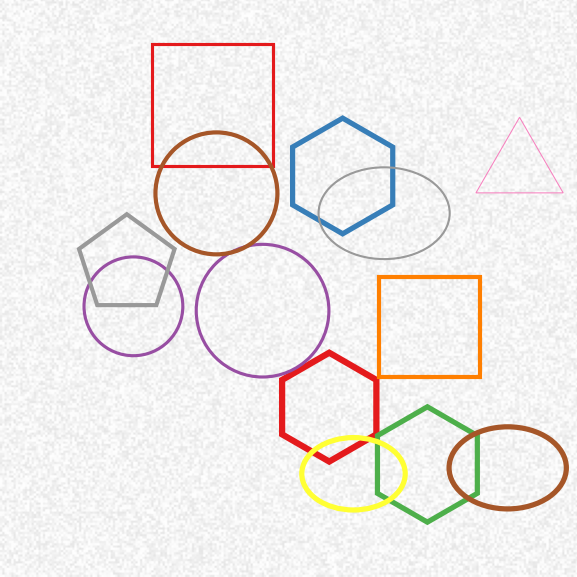[{"shape": "hexagon", "thickness": 3, "radius": 0.47, "center": [0.57, 0.294]}, {"shape": "square", "thickness": 1.5, "radius": 0.53, "center": [0.368, 0.817]}, {"shape": "hexagon", "thickness": 2.5, "radius": 0.5, "center": [0.593, 0.694]}, {"shape": "hexagon", "thickness": 2.5, "radius": 0.5, "center": [0.74, 0.195]}, {"shape": "circle", "thickness": 1.5, "radius": 0.57, "center": [0.455, 0.461]}, {"shape": "circle", "thickness": 1.5, "radius": 0.43, "center": [0.231, 0.469]}, {"shape": "square", "thickness": 2, "radius": 0.44, "center": [0.744, 0.433]}, {"shape": "oval", "thickness": 2.5, "radius": 0.45, "center": [0.612, 0.179]}, {"shape": "circle", "thickness": 2, "radius": 0.53, "center": [0.375, 0.664]}, {"shape": "oval", "thickness": 2.5, "radius": 0.51, "center": [0.879, 0.189]}, {"shape": "triangle", "thickness": 0.5, "radius": 0.44, "center": [0.9, 0.709]}, {"shape": "pentagon", "thickness": 2, "radius": 0.43, "center": [0.22, 0.541]}, {"shape": "oval", "thickness": 1, "radius": 0.57, "center": [0.665, 0.63]}]